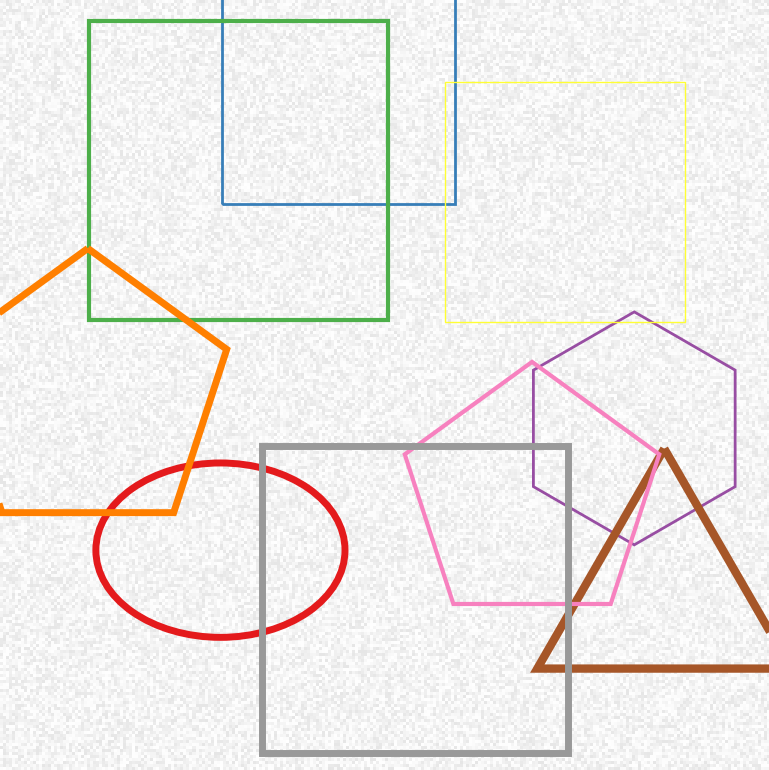[{"shape": "oval", "thickness": 2.5, "radius": 0.81, "center": [0.286, 0.285]}, {"shape": "square", "thickness": 1, "radius": 0.76, "center": [0.44, 0.887]}, {"shape": "square", "thickness": 1.5, "radius": 0.97, "center": [0.309, 0.779]}, {"shape": "hexagon", "thickness": 1, "radius": 0.76, "center": [0.824, 0.444]}, {"shape": "pentagon", "thickness": 2.5, "radius": 0.95, "center": [0.114, 0.488]}, {"shape": "square", "thickness": 0.5, "radius": 0.78, "center": [0.734, 0.738]}, {"shape": "triangle", "thickness": 3, "radius": 0.95, "center": [0.863, 0.227]}, {"shape": "pentagon", "thickness": 1.5, "radius": 0.87, "center": [0.691, 0.356]}, {"shape": "square", "thickness": 2.5, "radius": 1.0, "center": [0.539, 0.222]}]